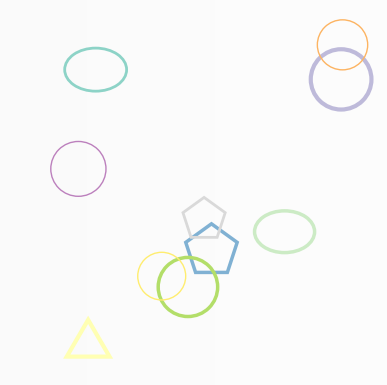[{"shape": "oval", "thickness": 2, "radius": 0.4, "center": [0.247, 0.819]}, {"shape": "triangle", "thickness": 3, "radius": 0.32, "center": [0.227, 0.106]}, {"shape": "circle", "thickness": 3, "radius": 0.39, "center": [0.88, 0.794]}, {"shape": "pentagon", "thickness": 2.5, "radius": 0.35, "center": [0.546, 0.349]}, {"shape": "circle", "thickness": 1, "radius": 0.32, "center": [0.884, 0.884]}, {"shape": "circle", "thickness": 2.5, "radius": 0.38, "center": [0.485, 0.255]}, {"shape": "pentagon", "thickness": 2, "radius": 0.29, "center": [0.527, 0.43]}, {"shape": "circle", "thickness": 1, "radius": 0.36, "center": [0.202, 0.561]}, {"shape": "oval", "thickness": 2.5, "radius": 0.39, "center": [0.734, 0.398]}, {"shape": "circle", "thickness": 1, "radius": 0.31, "center": [0.417, 0.283]}]